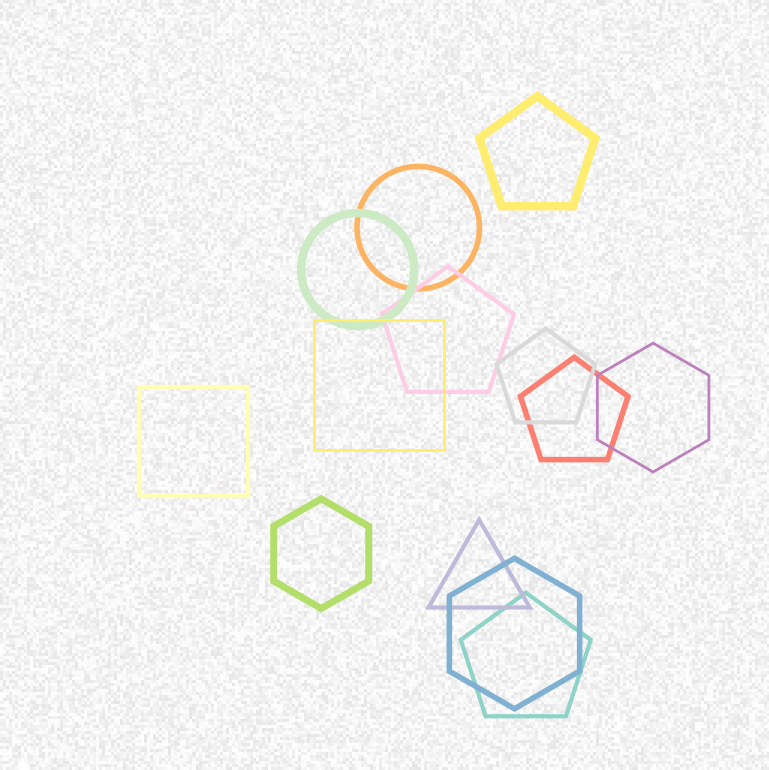[{"shape": "pentagon", "thickness": 1.5, "radius": 0.44, "center": [0.683, 0.142]}, {"shape": "square", "thickness": 1.5, "radius": 0.36, "center": [0.251, 0.426]}, {"shape": "triangle", "thickness": 1.5, "radius": 0.38, "center": [0.622, 0.249]}, {"shape": "pentagon", "thickness": 2, "radius": 0.37, "center": [0.746, 0.462]}, {"shape": "hexagon", "thickness": 2, "radius": 0.49, "center": [0.668, 0.177]}, {"shape": "circle", "thickness": 2, "radius": 0.4, "center": [0.543, 0.704]}, {"shape": "hexagon", "thickness": 2.5, "radius": 0.36, "center": [0.417, 0.281]}, {"shape": "pentagon", "thickness": 1.5, "radius": 0.45, "center": [0.582, 0.564]}, {"shape": "pentagon", "thickness": 1.5, "radius": 0.34, "center": [0.709, 0.506]}, {"shape": "hexagon", "thickness": 1, "radius": 0.42, "center": [0.848, 0.471]}, {"shape": "circle", "thickness": 3, "radius": 0.37, "center": [0.464, 0.65]}, {"shape": "square", "thickness": 1, "radius": 0.42, "center": [0.493, 0.5]}, {"shape": "pentagon", "thickness": 3, "radius": 0.4, "center": [0.698, 0.796]}]